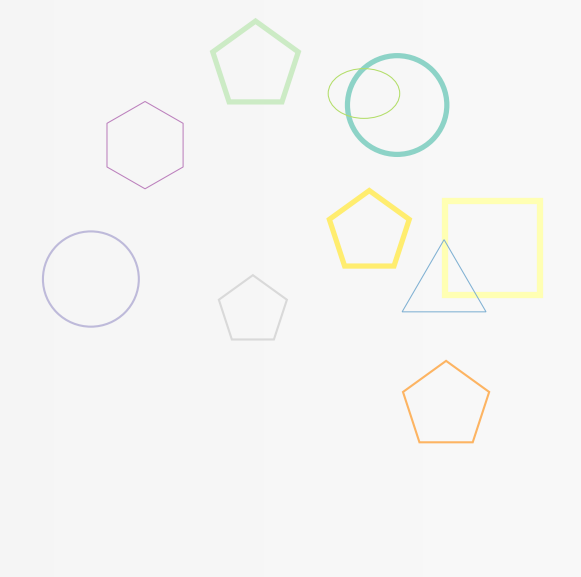[{"shape": "circle", "thickness": 2.5, "radius": 0.43, "center": [0.683, 0.817]}, {"shape": "square", "thickness": 3, "radius": 0.41, "center": [0.847, 0.57]}, {"shape": "circle", "thickness": 1, "radius": 0.41, "center": [0.156, 0.516]}, {"shape": "triangle", "thickness": 0.5, "radius": 0.42, "center": [0.764, 0.501]}, {"shape": "pentagon", "thickness": 1, "radius": 0.39, "center": [0.767, 0.296]}, {"shape": "oval", "thickness": 0.5, "radius": 0.31, "center": [0.626, 0.837]}, {"shape": "pentagon", "thickness": 1, "radius": 0.31, "center": [0.435, 0.461]}, {"shape": "hexagon", "thickness": 0.5, "radius": 0.38, "center": [0.25, 0.748]}, {"shape": "pentagon", "thickness": 2.5, "radius": 0.39, "center": [0.44, 0.885]}, {"shape": "pentagon", "thickness": 2.5, "radius": 0.36, "center": [0.635, 0.597]}]